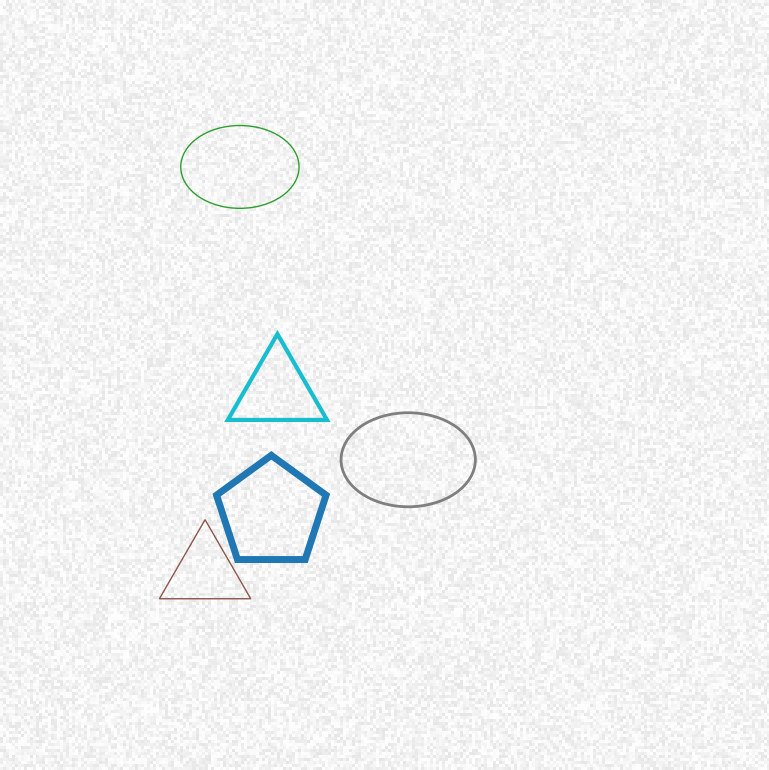[{"shape": "pentagon", "thickness": 2.5, "radius": 0.37, "center": [0.352, 0.334]}, {"shape": "oval", "thickness": 0.5, "radius": 0.38, "center": [0.312, 0.783]}, {"shape": "triangle", "thickness": 0.5, "radius": 0.34, "center": [0.266, 0.257]}, {"shape": "oval", "thickness": 1, "radius": 0.44, "center": [0.53, 0.403]}, {"shape": "triangle", "thickness": 1.5, "radius": 0.37, "center": [0.36, 0.492]}]